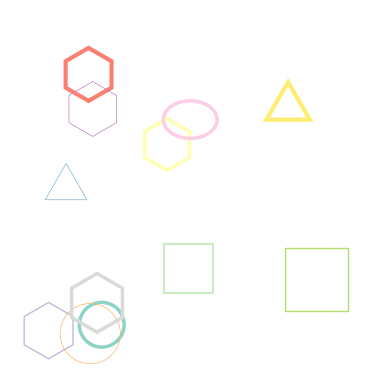[{"shape": "circle", "thickness": 2.5, "radius": 0.29, "center": [0.264, 0.156]}, {"shape": "hexagon", "thickness": 2.5, "radius": 0.34, "center": [0.434, 0.625]}, {"shape": "hexagon", "thickness": 1, "radius": 0.37, "center": [0.126, 0.141]}, {"shape": "hexagon", "thickness": 3, "radius": 0.34, "center": [0.23, 0.807]}, {"shape": "triangle", "thickness": 0.5, "radius": 0.31, "center": [0.172, 0.513]}, {"shape": "circle", "thickness": 0.5, "radius": 0.39, "center": [0.234, 0.133]}, {"shape": "square", "thickness": 1, "radius": 0.41, "center": [0.821, 0.274]}, {"shape": "oval", "thickness": 2.5, "radius": 0.35, "center": [0.494, 0.689]}, {"shape": "hexagon", "thickness": 2.5, "radius": 0.38, "center": [0.252, 0.213]}, {"shape": "hexagon", "thickness": 0.5, "radius": 0.36, "center": [0.241, 0.717]}, {"shape": "square", "thickness": 1.5, "radius": 0.31, "center": [0.489, 0.302]}, {"shape": "triangle", "thickness": 3, "radius": 0.33, "center": [0.748, 0.722]}]